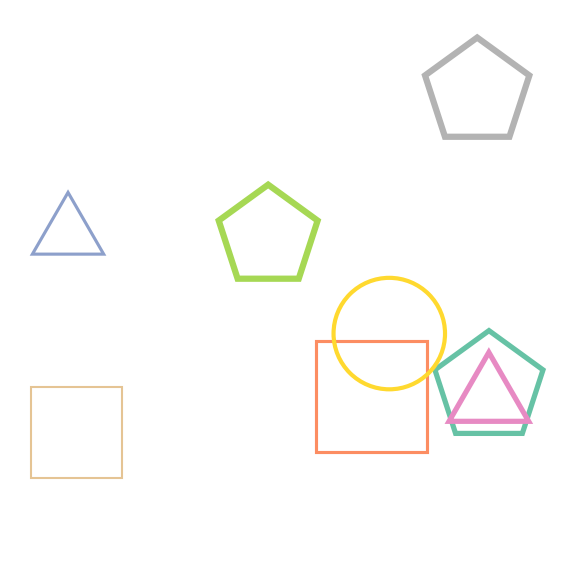[{"shape": "pentagon", "thickness": 2.5, "radius": 0.49, "center": [0.847, 0.328]}, {"shape": "square", "thickness": 1.5, "radius": 0.48, "center": [0.643, 0.313]}, {"shape": "triangle", "thickness": 1.5, "radius": 0.36, "center": [0.118, 0.595]}, {"shape": "triangle", "thickness": 2.5, "radius": 0.4, "center": [0.846, 0.309]}, {"shape": "pentagon", "thickness": 3, "radius": 0.45, "center": [0.464, 0.589]}, {"shape": "circle", "thickness": 2, "radius": 0.48, "center": [0.674, 0.422]}, {"shape": "square", "thickness": 1, "radius": 0.39, "center": [0.132, 0.251]}, {"shape": "pentagon", "thickness": 3, "radius": 0.47, "center": [0.826, 0.839]}]